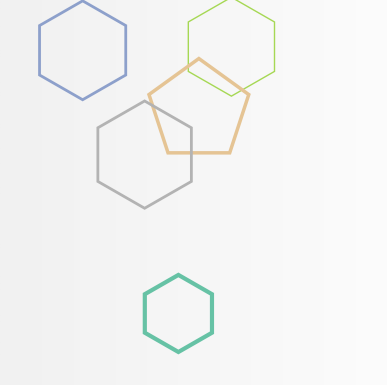[{"shape": "hexagon", "thickness": 3, "radius": 0.5, "center": [0.46, 0.186]}, {"shape": "hexagon", "thickness": 2, "radius": 0.64, "center": [0.213, 0.869]}, {"shape": "hexagon", "thickness": 1, "radius": 0.64, "center": [0.597, 0.879]}, {"shape": "pentagon", "thickness": 2.5, "radius": 0.68, "center": [0.513, 0.713]}, {"shape": "hexagon", "thickness": 2, "radius": 0.7, "center": [0.373, 0.598]}]